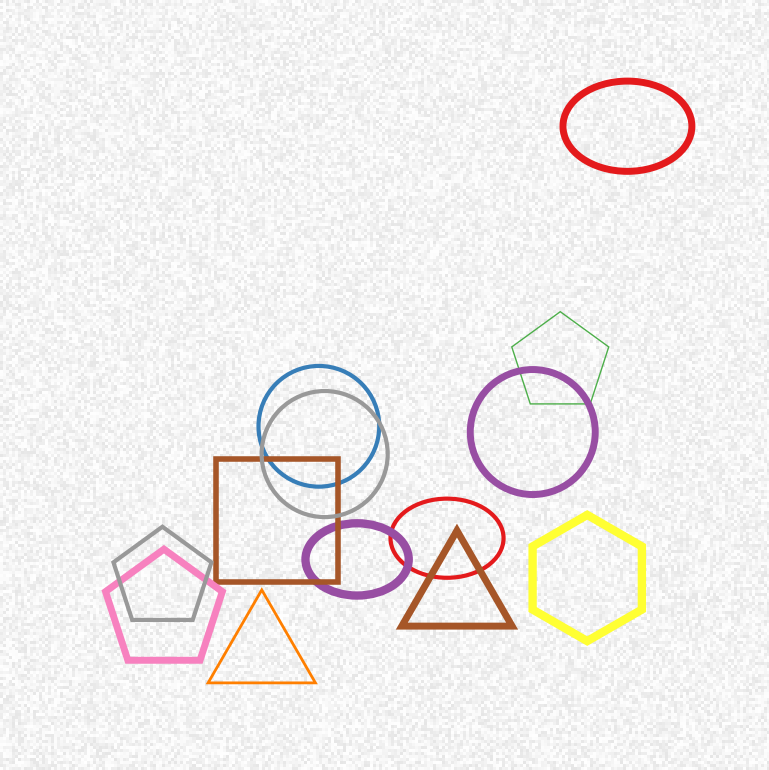[{"shape": "oval", "thickness": 1.5, "radius": 0.37, "center": [0.581, 0.301]}, {"shape": "oval", "thickness": 2.5, "radius": 0.42, "center": [0.815, 0.836]}, {"shape": "circle", "thickness": 1.5, "radius": 0.39, "center": [0.414, 0.446]}, {"shape": "pentagon", "thickness": 0.5, "radius": 0.33, "center": [0.728, 0.529]}, {"shape": "circle", "thickness": 2.5, "radius": 0.41, "center": [0.692, 0.439]}, {"shape": "oval", "thickness": 3, "radius": 0.34, "center": [0.464, 0.273]}, {"shape": "triangle", "thickness": 1, "radius": 0.4, "center": [0.34, 0.153]}, {"shape": "hexagon", "thickness": 3, "radius": 0.41, "center": [0.763, 0.249]}, {"shape": "square", "thickness": 2, "radius": 0.4, "center": [0.36, 0.324]}, {"shape": "triangle", "thickness": 2.5, "radius": 0.41, "center": [0.593, 0.228]}, {"shape": "pentagon", "thickness": 2.5, "radius": 0.4, "center": [0.213, 0.207]}, {"shape": "circle", "thickness": 1.5, "radius": 0.41, "center": [0.422, 0.41]}, {"shape": "pentagon", "thickness": 1.5, "radius": 0.33, "center": [0.211, 0.249]}]